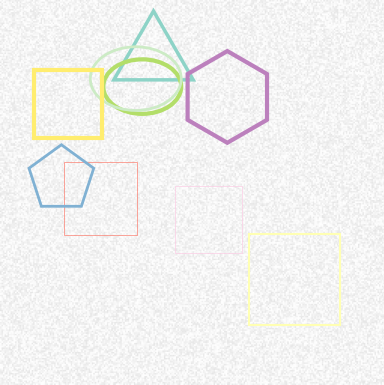[{"shape": "triangle", "thickness": 2.5, "radius": 0.6, "center": [0.399, 0.852]}, {"shape": "square", "thickness": 1.5, "radius": 0.59, "center": [0.765, 0.274]}, {"shape": "square", "thickness": 0.5, "radius": 0.48, "center": [0.261, 0.485]}, {"shape": "pentagon", "thickness": 2, "radius": 0.44, "center": [0.159, 0.536]}, {"shape": "oval", "thickness": 3, "radius": 0.51, "center": [0.37, 0.775]}, {"shape": "square", "thickness": 0.5, "radius": 0.43, "center": [0.542, 0.43]}, {"shape": "hexagon", "thickness": 3, "radius": 0.6, "center": [0.59, 0.748]}, {"shape": "oval", "thickness": 2, "radius": 0.59, "center": [0.353, 0.796]}, {"shape": "square", "thickness": 3, "radius": 0.44, "center": [0.176, 0.73]}]